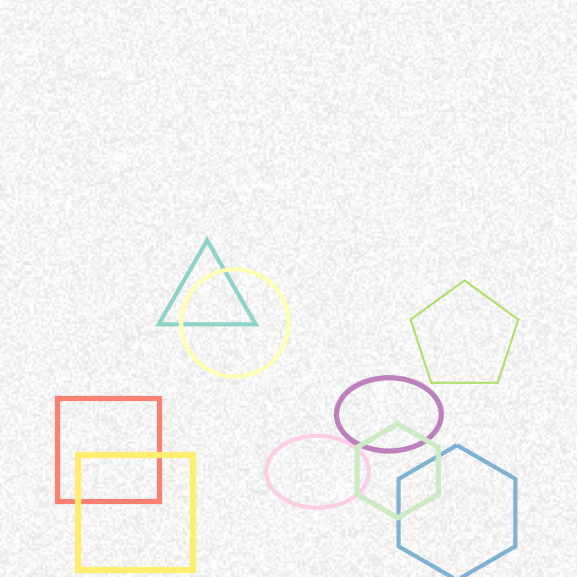[{"shape": "triangle", "thickness": 2, "radius": 0.48, "center": [0.359, 0.486]}, {"shape": "circle", "thickness": 2, "radius": 0.46, "center": [0.407, 0.44]}, {"shape": "square", "thickness": 2.5, "radius": 0.44, "center": [0.188, 0.221]}, {"shape": "hexagon", "thickness": 2, "radius": 0.58, "center": [0.791, 0.111]}, {"shape": "pentagon", "thickness": 1, "radius": 0.49, "center": [0.804, 0.416]}, {"shape": "oval", "thickness": 2, "radius": 0.44, "center": [0.55, 0.182]}, {"shape": "oval", "thickness": 2.5, "radius": 0.45, "center": [0.673, 0.282]}, {"shape": "hexagon", "thickness": 2.5, "radius": 0.41, "center": [0.689, 0.184]}, {"shape": "square", "thickness": 3, "radius": 0.5, "center": [0.234, 0.112]}]